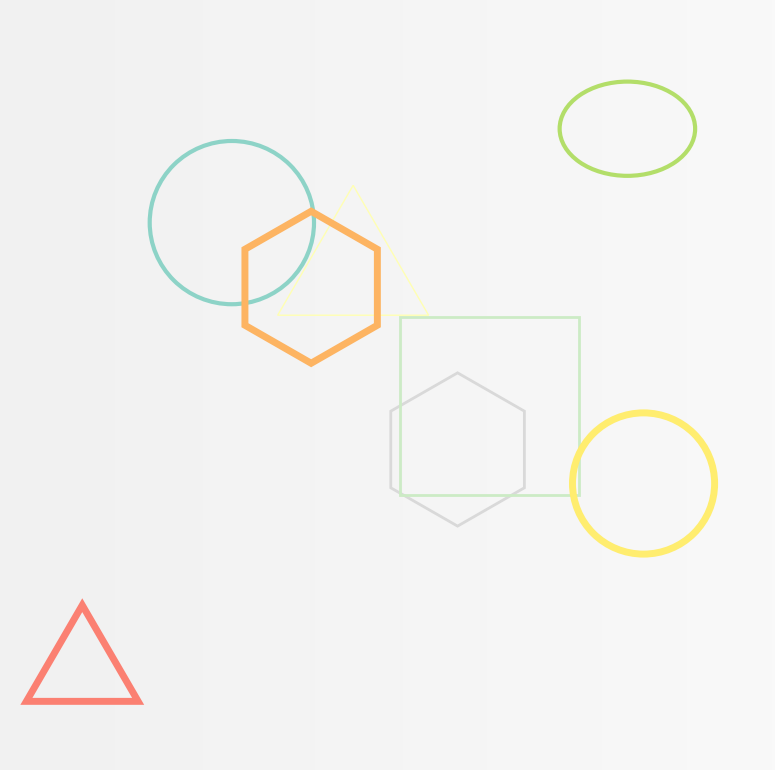[{"shape": "circle", "thickness": 1.5, "radius": 0.53, "center": [0.299, 0.711]}, {"shape": "triangle", "thickness": 0.5, "radius": 0.56, "center": [0.456, 0.647]}, {"shape": "triangle", "thickness": 2.5, "radius": 0.42, "center": [0.106, 0.131]}, {"shape": "hexagon", "thickness": 2.5, "radius": 0.49, "center": [0.401, 0.627]}, {"shape": "oval", "thickness": 1.5, "radius": 0.44, "center": [0.81, 0.833]}, {"shape": "hexagon", "thickness": 1, "radius": 0.5, "center": [0.59, 0.416]}, {"shape": "square", "thickness": 1, "radius": 0.58, "center": [0.631, 0.472]}, {"shape": "circle", "thickness": 2.5, "radius": 0.46, "center": [0.83, 0.372]}]